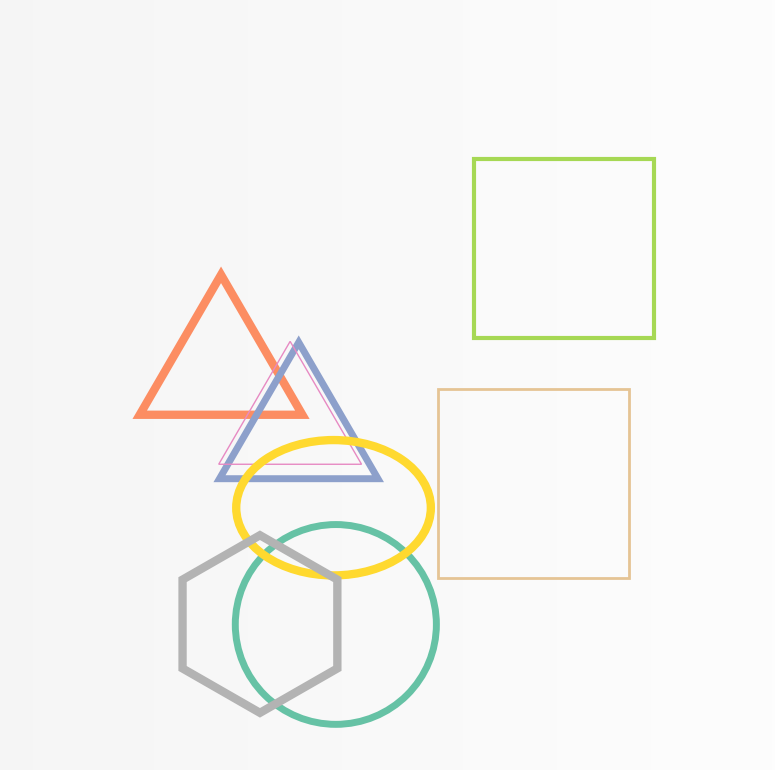[{"shape": "circle", "thickness": 2.5, "radius": 0.65, "center": [0.433, 0.189]}, {"shape": "triangle", "thickness": 3, "radius": 0.61, "center": [0.285, 0.522]}, {"shape": "triangle", "thickness": 2.5, "radius": 0.59, "center": [0.385, 0.437]}, {"shape": "triangle", "thickness": 0.5, "radius": 0.53, "center": [0.374, 0.45]}, {"shape": "square", "thickness": 1.5, "radius": 0.58, "center": [0.728, 0.677]}, {"shape": "oval", "thickness": 3, "radius": 0.63, "center": [0.43, 0.341]}, {"shape": "square", "thickness": 1, "radius": 0.62, "center": [0.688, 0.372]}, {"shape": "hexagon", "thickness": 3, "radius": 0.58, "center": [0.335, 0.19]}]